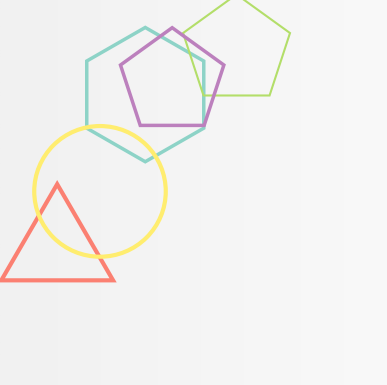[{"shape": "hexagon", "thickness": 2.5, "radius": 0.87, "center": [0.375, 0.754]}, {"shape": "triangle", "thickness": 3, "radius": 0.83, "center": [0.148, 0.355]}, {"shape": "pentagon", "thickness": 1.5, "radius": 0.73, "center": [0.61, 0.869]}, {"shape": "pentagon", "thickness": 2.5, "radius": 0.7, "center": [0.444, 0.788]}, {"shape": "circle", "thickness": 3, "radius": 0.85, "center": [0.258, 0.503]}]